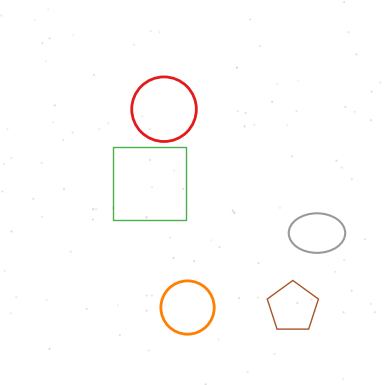[{"shape": "circle", "thickness": 2, "radius": 0.42, "center": [0.426, 0.716]}, {"shape": "square", "thickness": 1, "radius": 0.47, "center": [0.388, 0.523]}, {"shape": "circle", "thickness": 2, "radius": 0.35, "center": [0.487, 0.201]}, {"shape": "pentagon", "thickness": 1, "radius": 0.35, "center": [0.761, 0.202]}, {"shape": "oval", "thickness": 1.5, "radius": 0.37, "center": [0.823, 0.395]}]